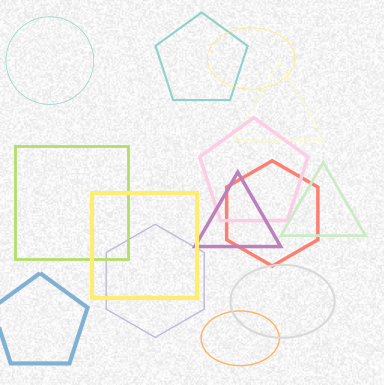[{"shape": "pentagon", "thickness": 1.5, "radius": 0.63, "center": [0.524, 0.842]}, {"shape": "circle", "thickness": 0.5, "radius": 0.57, "center": [0.129, 0.843]}, {"shape": "triangle", "thickness": 0.5, "radius": 0.68, "center": [0.726, 0.704]}, {"shape": "hexagon", "thickness": 1, "radius": 0.73, "center": [0.403, 0.271]}, {"shape": "hexagon", "thickness": 2.5, "radius": 0.68, "center": [0.707, 0.446]}, {"shape": "pentagon", "thickness": 3, "radius": 0.65, "center": [0.104, 0.161]}, {"shape": "oval", "thickness": 1, "radius": 0.51, "center": [0.624, 0.121]}, {"shape": "square", "thickness": 2, "radius": 0.74, "center": [0.186, 0.474]}, {"shape": "pentagon", "thickness": 2.5, "radius": 0.74, "center": [0.659, 0.547]}, {"shape": "oval", "thickness": 1.5, "radius": 0.68, "center": [0.734, 0.217]}, {"shape": "triangle", "thickness": 2.5, "radius": 0.64, "center": [0.618, 0.424]}, {"shape": "triangle", "thickness": 2, "radius": 0.63, "center": [0.839, 0.451]}, {"shape": "square", "thickness": 3, "radius": 0.68, "center": [0.376, 0.363]}, {"shape": "oval", "thickness": 0.5, "radius": 0.57, "center": [0.652, 0.848]}]